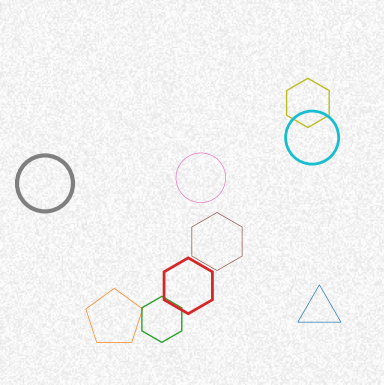[{"shape": "triangle", "thickness": 0.5, "radius": 0.32, "center": [0.83, 0.196]}, {"shape": "pentagon", "thickness": 0.5, "radius": 0.39, "center": [0.297, 0.174]}, {"shape": "hexagon", "thickness": 1, "radius": 0.3, "center": [0.42, 0.171]}, {"shape": "hexagon", "thickness": 2, "radius": 0.36, "center": [0.489, 0.258]}, {"shape": "hexagon", "thickness": 0.5, "radius": 0.38, "center": [0.564, 0.373]}, {"shape": "circle", "thickness": 0.5, "radius": 0.32, "center": [0.522, 0.538]}, {"shape": "circle", "thickness": 3, "radius": 0.36, "center": [0.117, 0.524]}, {"shape": "hexagon", "thickness": 1, "radius": 0.32, "center": [0.8, 0.733]}, {"shape": "circle", "thickness": 2, "radius": 0.34, "center": [0.811, 0.643]}]